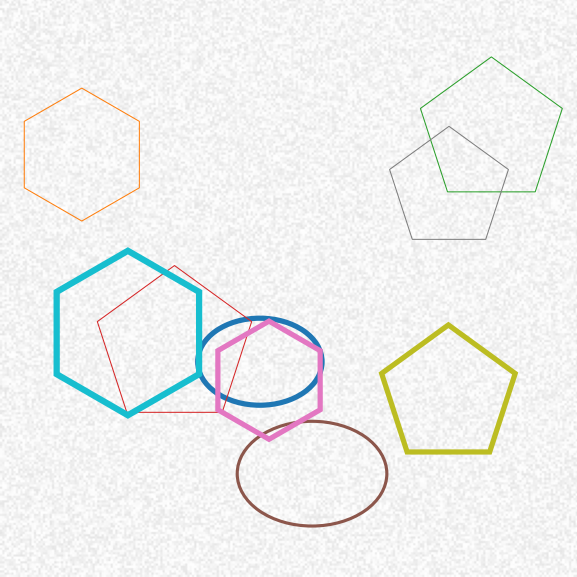[{"shape": "oval", "thickness": 2.5, "radius": 0.54, "center": [0.45, 0.373]}, {"shape": "hexagon", "thickness": 0.5, "radius": 0.58, "center": [0.142, 0.731]}, {"shape": "pentagon", "thickness": 0.5, "radius": 0.65, "center": [0.851, 0.771]}, {"shape": "pentagon", "thickness": 0.5, "radius": 0.7, "center": [0.302, 0.399]}, {"shape": "oval", "thickness": 1.5, "radius": 0.65, "center": [0.54, 0.179]}, {"shape": "hexagon", "thickness": 2.5, "radius": 0.51, "center": [0.466, 0.341]}, {"shape": "pentagon", "thickness": 0.5, "radius": 0.54, "center": [0.777, 0.672]}, {"shape": "pentagon", "thickness": 2.5, "radius": 0.61, "center": [0.776, 0.315]}, {"shape": "hexagon", "thickness": 3, "radius": 0.71, "center": [0.221, 0.422]}]